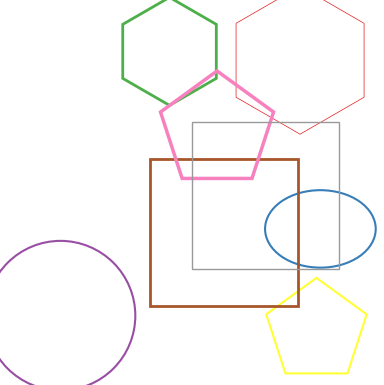[{"shape": "hexagon", "thickness": 0.5, "radius": 0.96, "center": [0.779, 0.843]}, {"shape": "oval", "thickness": 1.5, "radius": 0.72, "center": [0.832, 0.405]}, {"shape": "hexagon", "thickness": 2, "radius": 0.7, "center": [0.44, 0.867]}, {"shape": "circle", "thickness": 1.5, "radius": 0.97, "center": [0.157, 0.18]}, {"shape": "pentagon", "thickness": 1.5, "radius": 0.69, "center": [0.822, 0.141]}, {"shape": "square", "thickness": 2, "radius": 0.96, "center": [0.581, 0.395]}, {"shape": "pentagon", "thickness": 2.5, "radius": 0.77, "center": [0.564, 0.661]}, {"shape": "square", "thickness": 1, "radius": 0.95, "center": [0.689, 0.491]}]